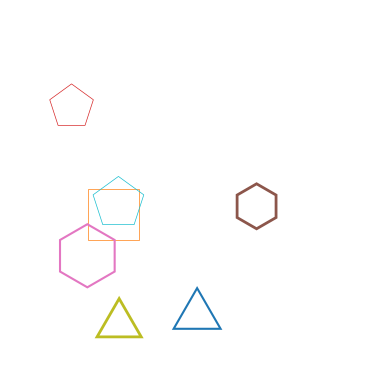[{"shape": "triangle", "thickness": 1.5, "radius": 0.35, "center": [0.512, 0.181]}, {"shape": "square", "thickness": 0.5, "radius": 0.33, "center": [0.295, 0.443]}, {"shape": "pentagon", "thickness": 0.5, "radius": 0.3, "center": [0.186, 0.722]}, {"shape": "hexagon", "thickness": 2, "radius": 0.29, "center": [0.666, 0.464]}, {"shape": "hexagon", "thickness": 1.5, "radius": 0.41, "center": [0.227, 0.336]}, {"shape": "triangle", "thickness": 2, "radius": 0.33, "center": [0.309, 0.158]}, {"shape": "pentagon", "thickness": 0.5, "radius": 0.35, "center": [0.308, 0.473]}]